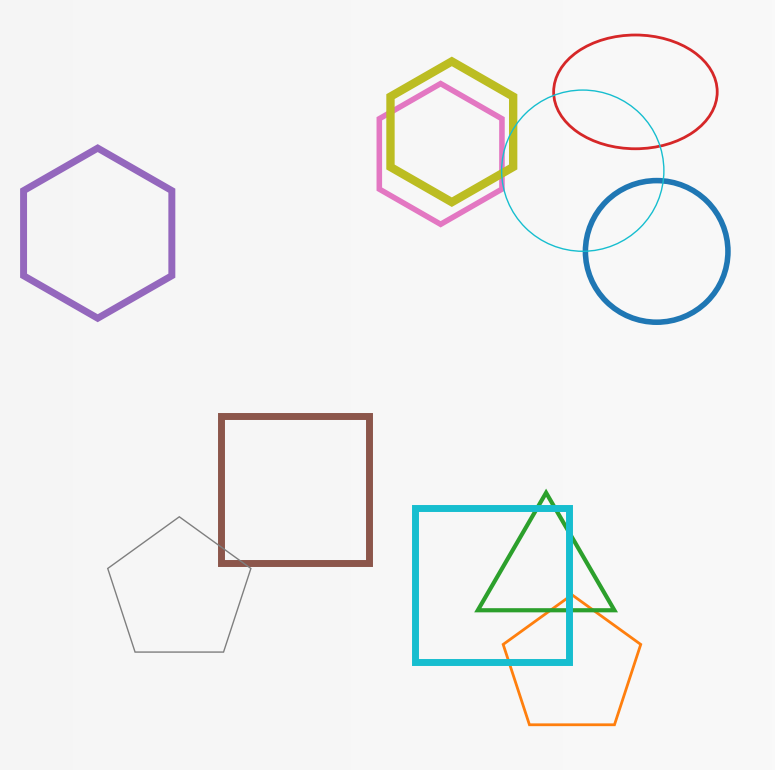[{"shape": "circle", "thickness": 2, "radius": 0.46, "center": [0.847, 0.673]}, {"shape": "pentagon", "thickness": 1, "radius": 0.47, "center": [0.738, 0.134]}, {"shape": "triangle", "thickness": 1.5, "radius": 0.51, "center": [0.705, 0.258]}, {"shape": "oval", "thickness": 1, "radius": 0.53, "center": [0.82, 0.881]}, {"shape": "hexagon", "thickness": 2.5, "radius": 0.55, "center": [0.126, 0.697]}, {"shape": "square", "thickness": 2.5, "radius": 0.48, "center": [0.381, 0.365]}, {"shape": "hexagon", "thickness": 2, "radius": 0.46, "center": [0.569, 0.8]}, {"shape": "pentagon", "thickness": 0.5, "radius": 0.49, "center": [0.231, 0.232]}, {"shape": "hexagon", "thickness": 3, "radius": 0.46, "center": [0.583, 0.829]}, {"shape": "square", "thickness": 2.5, "radius": 0.5, "center": [0.635, 0.241]}, {"shape": "circle", "thickness": 0.5, "radius": 0.52, "center": [0.752, 0.778]}]